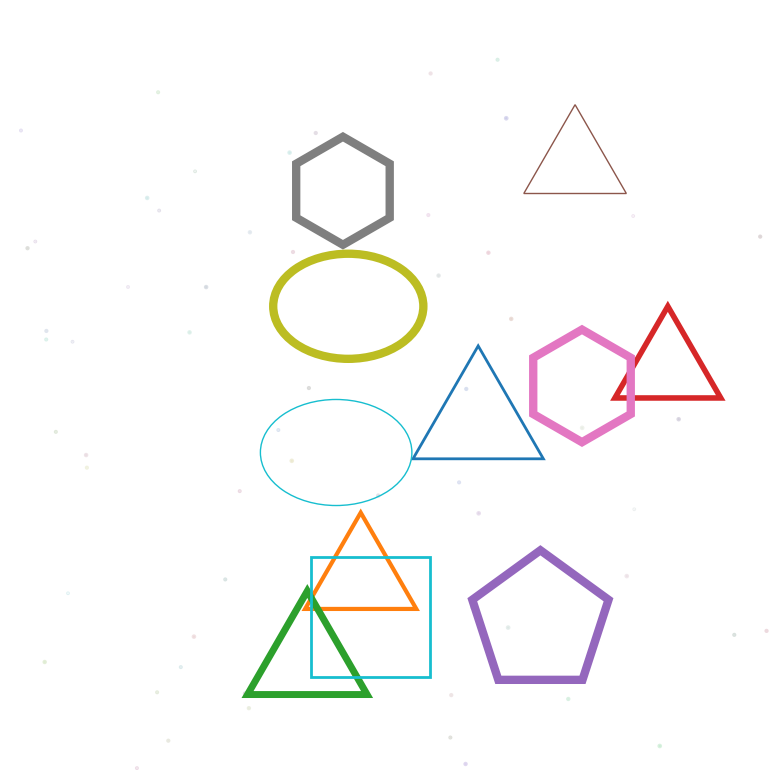[{"shape": "triangle", "thickness": 1, "radius": 0.49, "center": [0.621, 0.453]}, {"shape": "triangle", "thickness": 1.5, "radius": 0.42, "center": [0.468, 0.251]}, {"shape": "triangle", "thickness": 2.5, "radius": 0.45, "center": [0.399, 0.143]}, {"shape": "triangle", "thickness": 2, "radius": 0.4, "center": [0.867, 0.523]}, {"shape": "pentagon", "thickness": 3, "radius": 0.47, "center": [0.702, 0.192]}, {"shape": "triangle", "thickness": 0.5, "radius": 0.38, "center": [0.747, 0.787]}, {"shape": "hexagon", "thickness": 3, "radius": 0.37, "center": [0.756, 0.499]}, {"shape": "hexagon", "thickness": 3, "radius": 0.35, "center": [0.445, 0.752]}, {"shape": "oval", "thickness": 3, "radius": 0.49, "center": [0.452, 0.602]}, {"shape": "square", "thickness": 1, "radius": 0.39, "center": [0.481, 0.199]}, {"shape": "oval", "thickness": 0.5, "radius": 0.49, "center": [0.437, 0.412]}]